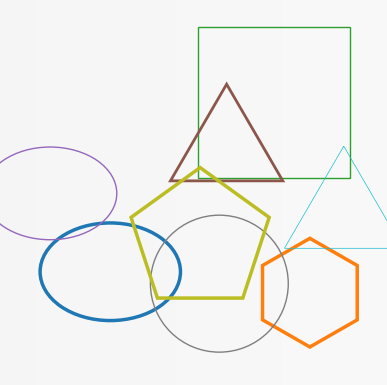[{"shape": "oval", "thickness": 2.5, "radius": 0.91, "center": [0.285, 0.294]}, {"shape": "hexagon", "thickness": 2.5, "radius": 0.71, "center": [0.8, 0.24]}, {"shape": "square", "thickness": 1, "radius": 0.98, "center": [0.707, 0.734]}, {"shape": "oval", "thickness": 1, "radius": 0.86, "center": [0.129, 0.498]}, {"shape": "triangle", "thickness": 2, "radius": 0.84, "center": [0.585, 0.614]}, {"shape": "circle", "thickness": 1, "radius": 0.89, "center": [0.566, 0.263]}, {"shape": "pentagon", "thickness": 2.5, "radius": 0.94, "center": [0.516, 0.377]}, {"shape": "triangle", "thickness": 0.5, "radius": 0.88, "center": [0.887, 0.443]}]